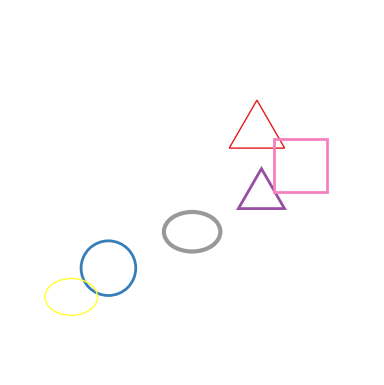[{"shape": "triangle", "thickness": 1, "radius": 0.42, "center": [0.667, 0.657]}, {"shape": "circle", "thickness": 2, "radius": 0.35, "center": [0.282, 0.303]}, {"shape": "triangle", "thickness": 2, "radius": 0.35, "center": [0.679, 0.493]}, {"shape": "oval", "thickness": 1, "radius": 0.34, "center": [0.185, 0.229]}, {"shape": "square", "thickness": 2, "radius": 0.35, "center": [0.781, 0.569]}, {"shape": "oval", "thickness": 3, "radius": 0.37, "center": [0.499, 0.398]}]